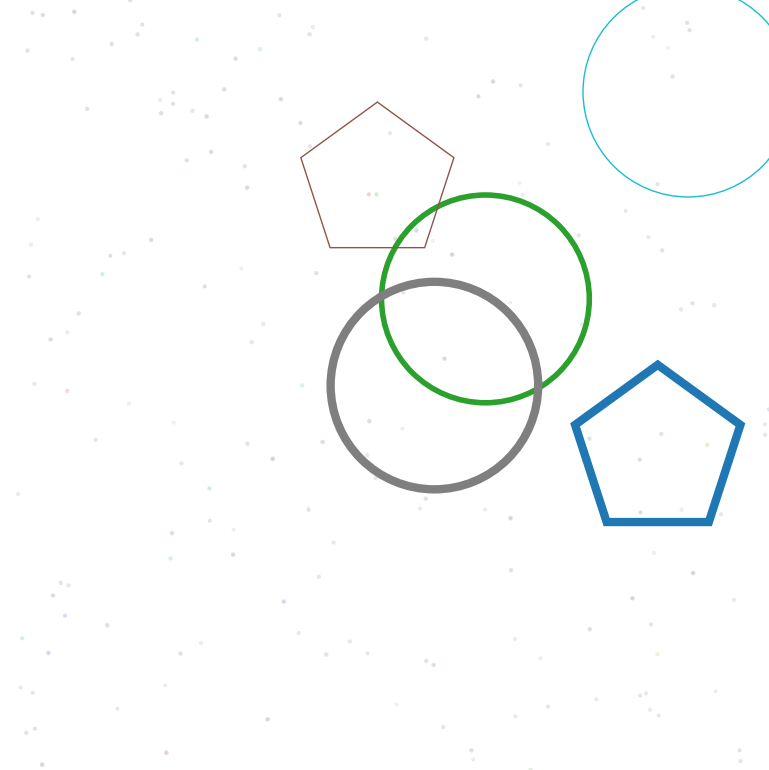[{"shape": "pentagon", "thickness": 3, "radius": 0.56, "center": [0.854, 0.413]}, {"shape": "circle", "thickness": 2, "radius": 0.67, "center": [0.63, 0.612]}, {"shape": "pentagon", "thickness": 0.5, "radius": 0.52, "center": [0.49, 0.763]}, {"shape": "circle", "thickness": 3, "radius": 0.67, "center": [0.564, 0.499]}, {"shape": "circle", "thickness": 0.5, "radius": 0.68, "center": [0.894, 0.881]}]